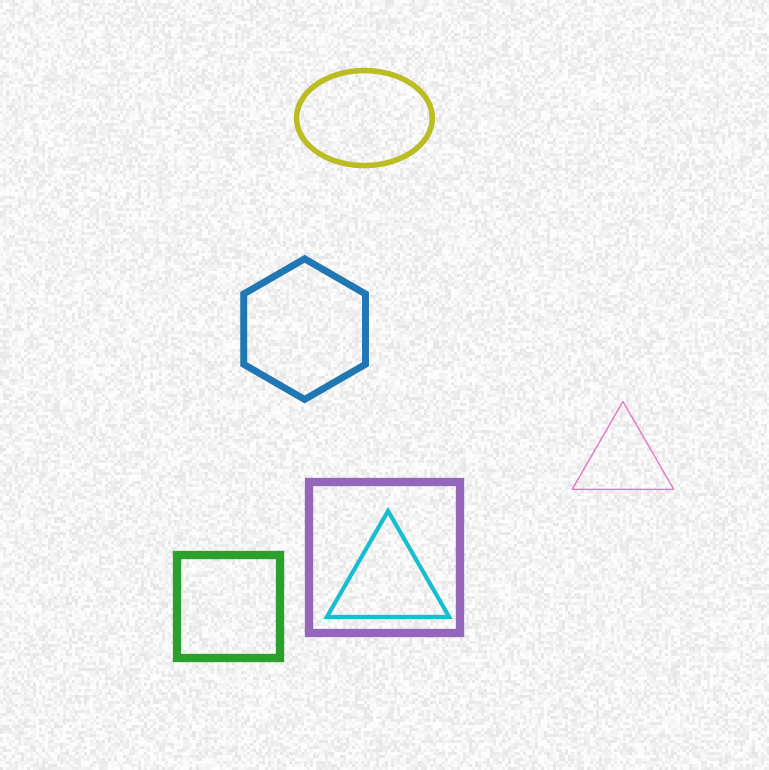[{"shape": "hexagon", "thickness": 2.5, "radius": 0.46, "center": [0.396, 0.573]}, {"shape": "square", "thickness": 3, "radius": 0.33, "center": [0.297, 0.212]}, {"shape": "square", "thickness": 3, "radius": 0.49, "center": [0.499, 0.276]}, {"shape": "triangle", "thickness": 0.5, "radius": 0.38, "center": [0.809, 0.403]}, {"shape": "oval", "thickness": 2, "radius": 0.44, "center": [0.473, 0.847]}, {"shape": "triangle", "thickness": 1.5, "radius": 0.46, "center": [0.504, 0.245]}]